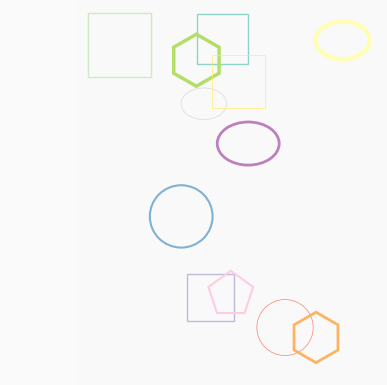[{"shape": "square", "thickness": 1, "radius": 0.32, "center": [0.574, 0.898]}, {"shape": "oval", "thickness": 3, "radius": 0.35, "center": [0.884, 0.895]}, {"shape": "square", "thickness": 1, "radius": 0.31, "center": [0.543, 0.227]}, {"shape": "circle", "thickness": 0.5, "radius": 0.36, "center": [0.736, 0.149]}, {"shape": "circle", "thickness": 1.5, "radius": 0.4, "center": [0.468, 0.438]}, {"shape": "hexagon", "thickness": 2, "radius": 0.33, "center": [0.815, 0.124]}, {"shape": "hexagon", "thickness": 2.5, "radius": 0.34, "center": [0.507, 0.844]}, {"shape": "pentagon", "thickness": 1.5, "radius": 0.3, "center": [0.596, 0.236]}, {"shape": "oval", "thickness": 0.5, "radius": 0.29, "center": [0.526, 0.73]}, {"shape": "oval", "thickness": 2, "radius": 0.4, "center": [0.641, 0.627]}, {"shape": "square", "thickness": 1, "radius": 0.41, "center": [0.308, 0.883]}, {"shape": "square", "thickness": 0.5, "radius": 0.34, "center": [0.616, 0.788]}]